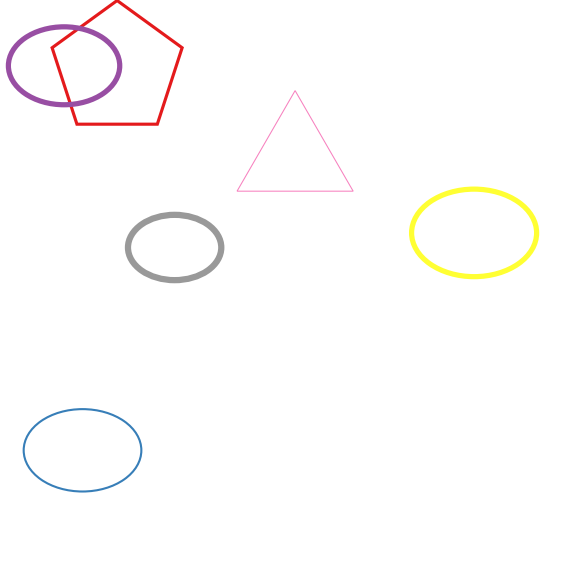[{"shape": "pentagon", "thickness": 1.5, "radius": 0.59, "center": [0.203, 0.88]}, {"shape": "oval", "thickness": 1, "radius": 0.51, "center": [0.143, 0.219]}, {"shape": "oval", "thickness": 2.5, "radius": 0.48, "center": [0.111, 0.885]}, {"shape": "oval", "thickness": 2.5, "radius": 0.54, "center": [0.821, 0.596]}, {"shape": "triangle", "thickness": 0.5, "radius": 0.58, "center": [0.511, 0.726]}, {"shape": "oval", "thickness": 3, "radius": 0.4, "center": [0.302, 0.571]}]